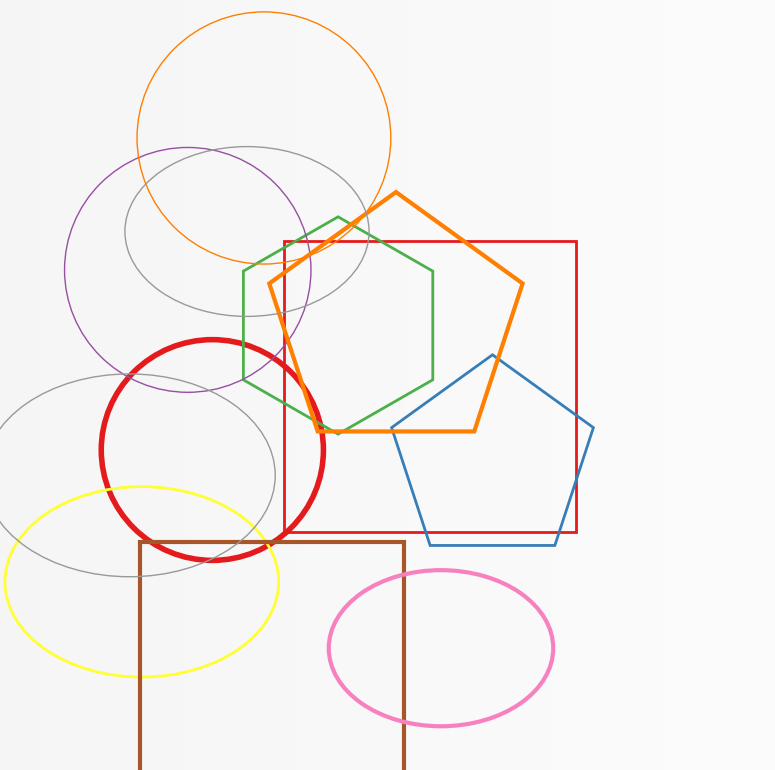[{"shape": "square", "thickness": 1, "radius": 0.94, "center": [0.555, 0.498]}, {"shape": "circle", "thickness": 2, "radius": 0.72, "center": [0.274, 0.416]}, {"shape": "pentagon", "thickness": 1, "radius": 0.68, "center": [0.635, 0.402]}, {"shape": "hexagon", "thickness": 1, "radius": 0.71, "center": [0.436, 0.577]}, {"shape": "circle", "thickness": 0.5, "radius": 0.79, "center": [0.242, 0.65]}, {"shape": "pentagon", "thickness": 1.5, "radius": 0.86, "center": [0.511, 0.579]}, {"shape": "circle", "thickness": 0.5, "radius": 0.82, "center": [0.341, 0.821]}, {"shape": "oval", "thickness": 1, "radius": 0.88, "center": [0.183, 0.244]}, {"shape": "square", "thickness": 1.5, "radius": 0.85, "center": [0.351, 0.126]}, {"shape": "oval", "thickness": 1.5, "radius": 0.72, "center": [0.569, 0.158]}, {"shape": "oval", "thickness": 0.5, "radius": 0.94, "center": [0.167, 0.383]}, {"shape": "oval", "thickness": 0.5, "radius": 0.79, "center": [0.319, 0.699]}]